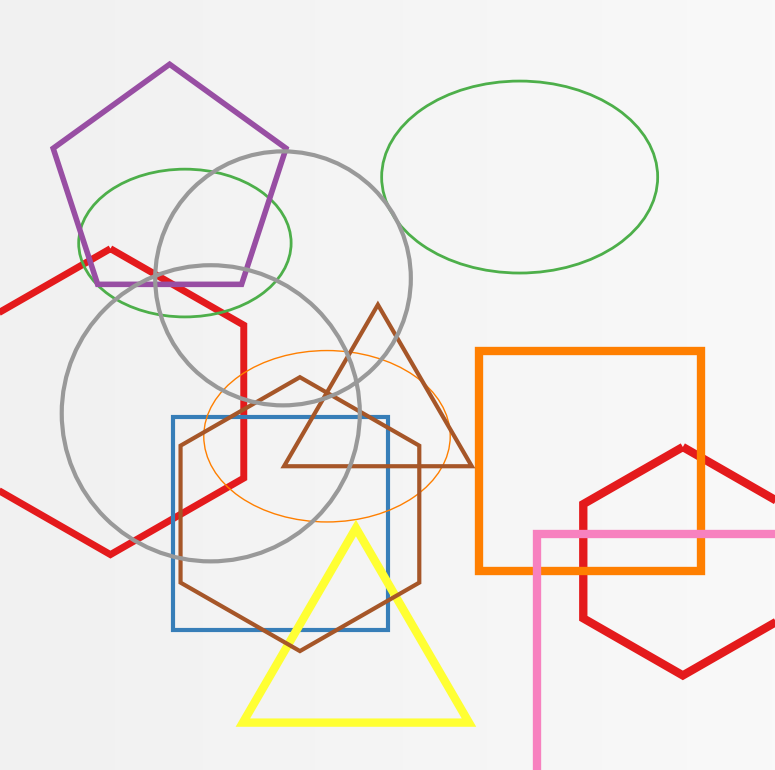[{"shape": "hexagon", "thickness": 2.5, "radius": 0.99, "center": [0.143, 0.478]}, {"shape": "hexagon", "thickness": 3, "radius": 0.74, "center": [0.881, 0.271]}, {"shape": "square", "thickness": 1.5, "radius": 0.69, "center": [0.362, 0.32]}, {"shape": "oval", "thickness": 1, "radius": 0.89, "center": [0.671, 0.77]}, {"shape": "oval", "thickness": 1, "radius": 0.69, "center": [0.239, 0.684]}, {"shape": "pentagon", "thickness": 2, "radius": 0.79, "center": [0.219, 0.759]}, {"shape": "square", "thickness": 3, "radius": 0.72, "center": [0.762, 0.401]}, {"shape": "oval", "thickness": 0.5, "radius": 0.79, "center": [0.422, 0.433]}, {"shape": "triangle", "thickness": 3, "radius": 0.84, "center": [0.459, 0.146]}, {"shape": "triangle", "thickness": 1.5, "radius": 0.7, "center": [0.488, 0.464]}, {"shape": "hexagon", "thickness": 1.5, "radius": 0.89, "center": [0.387, 0.332]}, {"shape": "square", "thickness": 3, "radius": 0.91, "center": [0.876, 0.124]}, {"shape": "circle", "thickness": 1.5, "radius": 0.82, "center": [0.365, 0.638]}, {"shape": "circle", "thickness": 1.5, "radius": 0.96, "center": [0.272, 0.463]}]